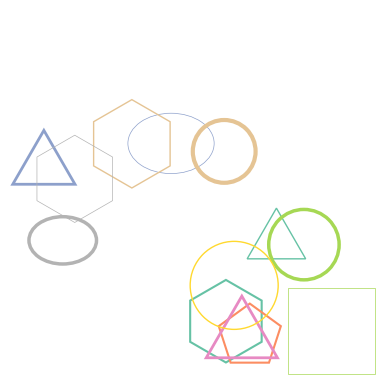[{"shape": "hexagon", "thickness": 1.5, "radius": 0.54, "center": [0.587, 0.166]}, {"shape": "triangle", "thickness": 1, "radius": 0.44, "center": [0.718, 0.372]}, {"shape": "pentagon", "thickness": 1.5, "radius": 0.42, "center": [0.649, 0.127]}, {"shape": "oval", "thickness": 0.5, "radius": 0.56, "center": [0.444, 0.627]}, {"shape": "triangle", "thickness": 2, "radius": 0.47, "center": [0.114, 0.568]}, {"shape": "triangle", "thickness": 2, "radius": 0.53, "center": [0.628, 0.124]}, {"shape": "circle", "thickness": 2.5, "radius": 0.46, "center": [0.789, 0.365]}, {"shape": "square", "thickness": 0.5, "radius": 0.56, "center": [0.861, 0.14]}, {"shape": "circle", "thickness": 1, "radius": 0.57, "center": [0.608, 0.259]}, {"shape": "hexagon", "thickness": 1, "radius": 0.57, "center": [0.343, 0.626]}, {"shape": "circle", "thickness": 3, "radius": 0.41, "center": [0.582, 0.607]}, {"shape": "oval", "thickness": 2.5, "radius": 0.44, "center": [0.163, 0.376]}, {"shape": "hexagon", "thickness": 0.5, "radius": 0.57, "center": [0.194, 0.535]}]